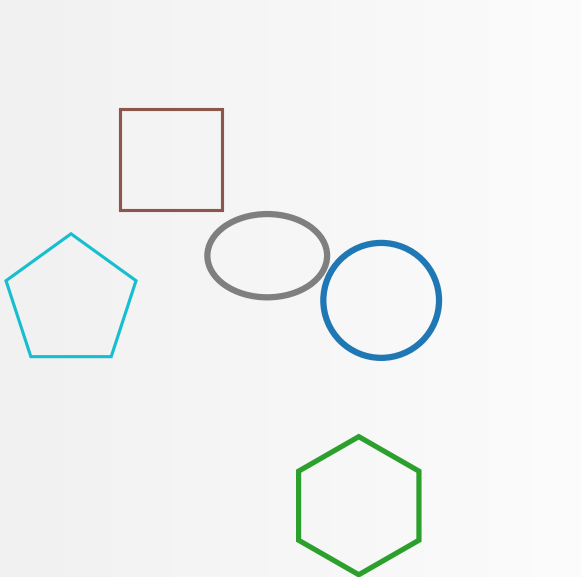[{"shape": "circle", "thickness": 3, "radius": 0.5, "center": [0.656, 0.479]}, {"shape": "hexagon", "thickness": 2.5, "radius": 0.6, "center": [0.617, 0.123]}, {"shape": "square", "thickness": 1.5, "radius": 0.44, "center": [0.294, 0.722]}, {"shape": "oval", "thickness": 3, "radius": 0.52, "center": [0.46, 0.556]}, {"shape": "pentagon", "thickness": 1.5, "radius": 0.59, "center": [0.122, 0.477]}]